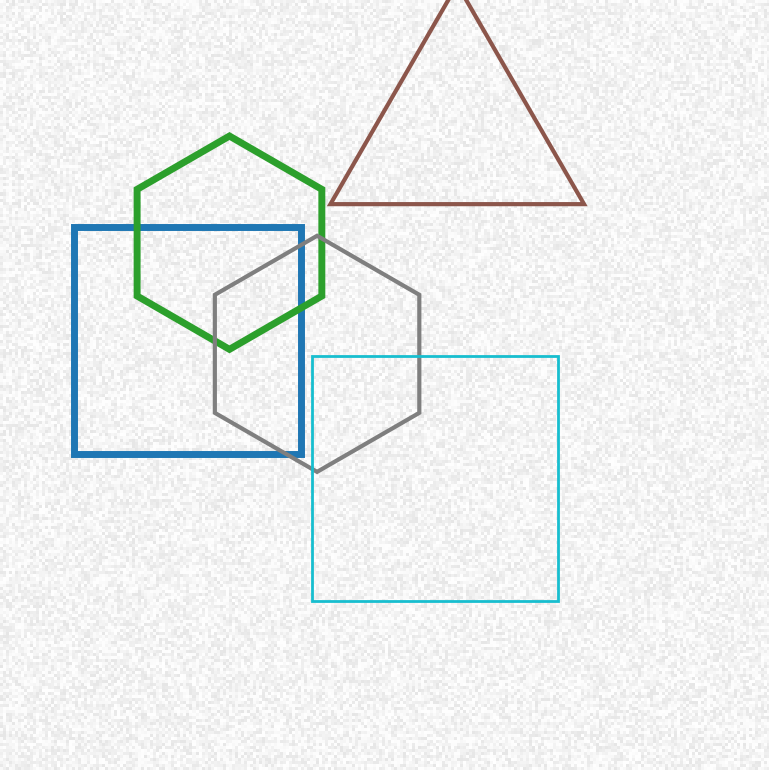[{"shape": "square", "thickness": 2.5, "radius": 0.74, "center": [0.244, 0.558]}, {"shape": "hexagon", "thickness": 2.5, "radius": 0.69, "center": [0.298, 0.685]}, {"shape": "triangle", "thickness": 1.5, "radius": 0.95, "center": [0.594, 0.83]}, {"shape": "hexagon", "thickness": 1.5, "radius": 0.77, "center": [0.412, 0.54]}, {"shape": "square", "thickness": 1, "radius": 0.8, "center": [0.565, 0.379]}]